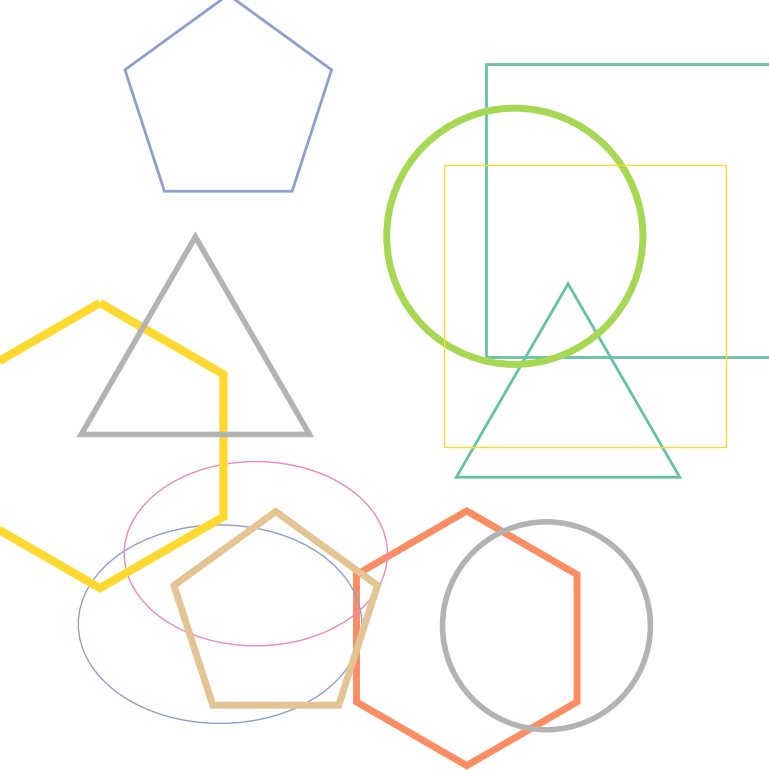[{"shape": "triangle", "thickness": 1, "radius": 0.84, "center": [0.738, 0.464]}, {"shape": "square", "thickness": 1, "radius": 0.95, "center": [0.822, 0.727]}, {"shape": "hexagon", "thickness": 2.5, "radius": 0.83, "center": [0.606, 0.171]}, {"shape": "pentagon", "thickness": 1, "radius": 0.71, "center": [0.296, 0.866]}, {"shape": "oval", "thickness": 0.5, "radius": 0.92, "center": [0.286, 0.189]}, {"shape": "oval", "thickness": 0.5, "radius": 0.85, "center": [0.332, 0.281]}, {"shape": "circle", "thickness": 2.5, "radius": 0.83, "center": [0.669, 0.693]}, {"shape": "hexagon", "thickness": 3, "radius": 0.93, "center": [0.13, 0.421]}, {"shape": "square", "thickness": 0.5, "radius": 0.92, "center": [0.759, 0.603]}, {"shape": "pentagon", "thickness": 2.5, "radius": 0.7, "center": [0.358, 0.197]}, {"shape": "circle", "thickness": 2, "radius": 0.67, "center": [0.71, 0.187]}, {"shape": "triangle", "thickness": 2, "radius": 0.86, "center": [0.254, 0.521]}]